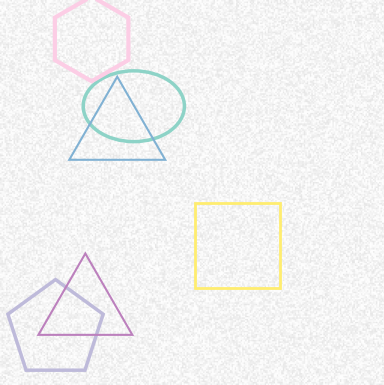[{"shape": "oval", "thickness": 2.5, "radius": 0.66, "center": [0.348, 0.724]}, {"shape": "pentagon", "thickness": 2.5, "radius": 0.65, "center": [0.144, 0.144]}, {"shape": "triangle", "thickness": 1.5, "radius": 0.72, "center": [0.305, 0.657]}, {"shape": "hexagon", "thickness": 3, "radius": 0.55, "center": [0.238, 0.899]}, {"shape": "triangle", "thickness": 1.5, "radius": 0.7, "center": [0.222, 0.201]}, {"shape": "square", "thickness": 2, "radius": 0.55, "center": [0.617, 0.363]}]